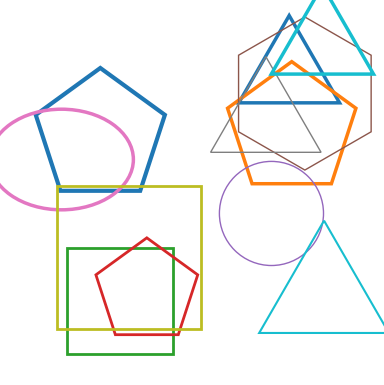[{"shape": "triangle", "thickness": 2.5, "radius": 0.76, "center": [0.751, 0.808]}, {"shape": "pentagon", "thickness": 3, "radius": 0.88, "center": [0.261, 0.647]}, {"shape": "pentagon", "thickness": 2.5, "radius": 0.88, "center": [0.758, 0.665]}, {"shape": "square", "thickness": 2, "radius": 0.69, "center": [0.312, 0.218]}, {"shape": "pentagon", "thickness": 2, "radius": 0.7, "center": [0.381, 0.243]}, {"shape": "circle", "thickness": 1, "radius": 0.68, "center": [0.705, 0.446]}, {"shape": "hexagon", "thickness": 1, "radius": 0.99, "center": [0.792, 0.757]}, {"shape": "oval", "thickness": 2.5, "radius": 0.93, "center": [0.16, 0.586]}, {"shape": "triangle", "thickness": 1, "radius": 0.83, "center": [0.69, 0.687]}, {"shape": "square", "thickness": 2, "radius": 0.93, "center": [0.335, 0.331]}, {"shape": "triangle", "thickness": 2.5, "radius": 0.77, "center": [0.837, 0.884]}, {"shape": "triangle", "thickness": 1.5, "radius": 0.97, "center": [0.842, 0.232]}]